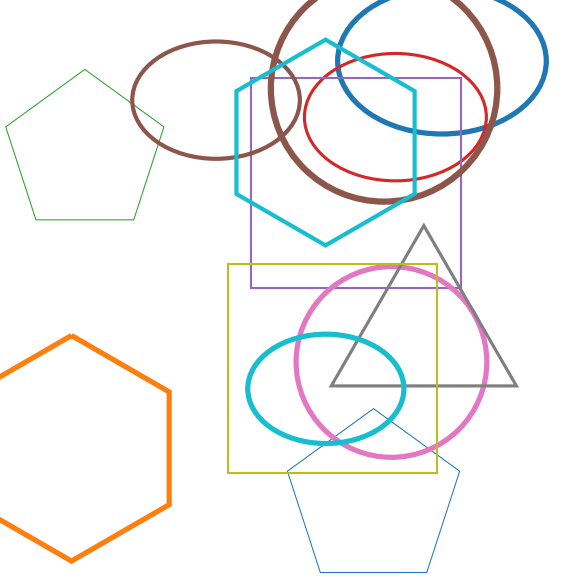[{"shape": "pentagon", "thickness": 0.5, "radius": 0.78, "center": [0.647, 0.135]}, {"shape": "oval", "thickness": 2.5, "radius": 0.9, "center": [0.765, 0.894]}, {"shape": "hexagon", "thickness": 2.5, "radius": 0.98, "center": [0.124, 0.223]}, {"shape": "pentagon", "thickness": 0.5, "radius": 0.72, "center": [0.147, 0.735]}, {"shape": "oval", "thickness": 1.5, "radius": 0.79, "center": [0.685, 0.796]}, {"shape": "square", "thickness": 1, "radius": 0.91, "center": [0.617, 0.683]}, {"shape": "oval", "thickness": 2, "radius": 0.73, "center": [0.374, 0.826]}, {"shape": "circle", "thickness": 3, "radius": 0.98, "center": [0.665, 0.846]}, {"shape": "circle", "thickness": 2.5, "radius": 0.83, "center": [0.678, 0.372]}, {"shape": "triangle", "thickness": 1.5, "radius": 0.93, "center": [0.734, 0.423]}, {"shape": "square", "thickness": 1, "radius": 0.9, "center": [0.576, 0.36]}, {"shape": "hexagon", "thickness": 2, "radius": 0.89, "center": [0.564, 0.752]}, {"shape": "oval", "thickness": 2.5, "radius": 0.68, "center": [0.564, 0.326]}]